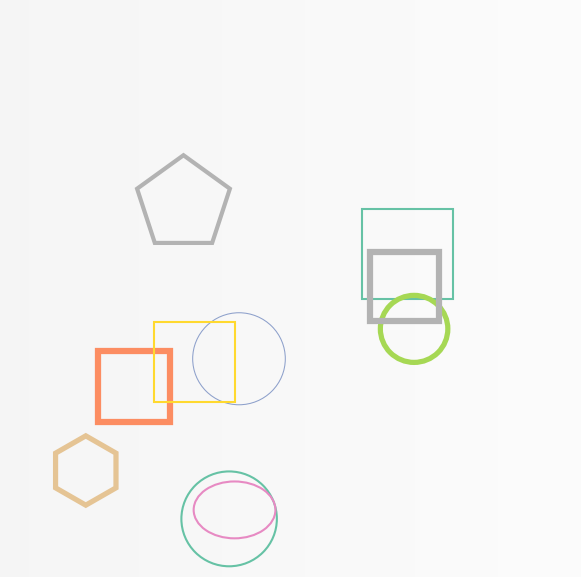[{"shape": "square", "thickness": 1, "radius": 0.39, "center": [0.701, 0.559]}, {"shape": "circle", "thickness": 1, "radius": 0.41, "center": [0.394, 0.101]}, {"shape": "square", "thickness": 3, "radius": 0.31, "center": [0.231, 0.33]}, {"shape": "circle", "thickness": 0.5, "radius": 0.4, "center": [0.411, 0.378]}, {"shape": "oval", "thickness": 1, "radius": 0.35, "center": [0.404, 0.116]}, {"shape": "circle", "thickness": 2.5, "radius": 0.29, "center": [0.712, 0.43]}, {"shape": "square", "thickness": 1, "radius": 0.35, "center": [0.335, 0.372]}, {"shape": "hexagon", "thickness": 2.5, "radius": 0.3, "center": [0.148, 0.184]}, {"shape": "pentagon", "thickness": 2, "radius": 0.42, "center": [0.316, 0.646]}, {"shape": "square", "thickness": 3, "radius": 0.3, "center": [0.696, 0.503]}]